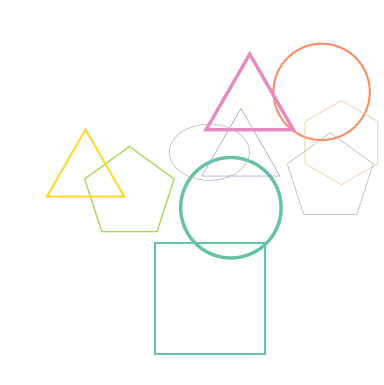[{"shape": "square", "thickness": 1.5, "radius": 0.72, "center": [0.546, 0.224]}, {"shape": "circle", "thickness": 2.5, "radius": 0.65, "center": [0.6, 0.46]}, {"shape": "circle", "thickness": 1.5, "radius": 0.63, "center": [0.835, 0.761]}, {"shape": "triangle", "thickness": 0.5, "radius": 0.59, "center": [0.626, 0.601]}, {"shape": "triangle", "thickness": 2.5, "radius": 0.65, "center": [0.649, 0.728]}, {"shape": "pentagon", "thickness": 1, "radius": 0.61, "center": [0.336, 0.497]}, {"shape": "triangle", "thickness": 1.5, "radius": 0.58, "center": [0.222, 0.547]}, {"shape": "hexagon", "thickness": 0.5, "radius": 0.55, "center": [0.887, 0.63]}, {"shape": "pentagon", "thickness": 0.5, "radius": 0.59, "center": [0.858, 0.538]}, {"shape": "oval", "thickness": 0.5, "radius": 0.52, "center": [0.544, 0.605]}]